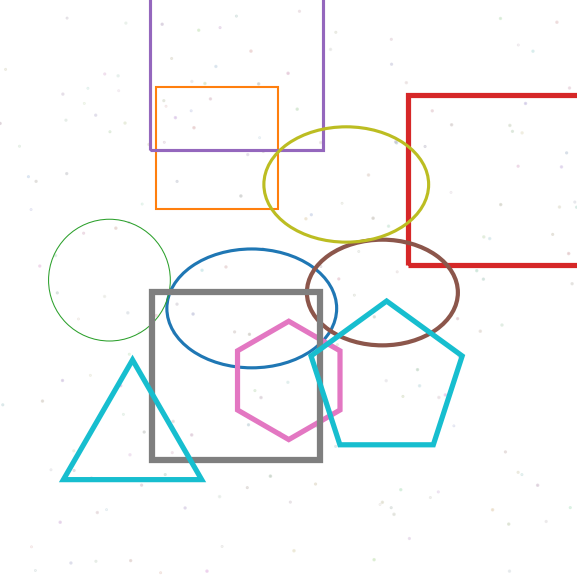[{"shape": "oval", "thickness": 1.5, "radius": 0.73, "center": [0.436, 0.465]}, {"shape": "square", "thickness": 1, "radius": 0.53, "center": [0.376, 0.742]}, {"shape": "circle", "thickness": 0.5, "radius": 0.53, "center": [0.19, 0.514]}, {"shape": "square", "thickness": 2.5, "radius": 0.74, "center": [0.854, 0.688]}, {"shape": "square", "thickness": 1.5, "radius": 0.75, "center": [0.409, 0.889]}, {"shape": "oval", "thickness": 2, "radius": 0.65, "center": [0.662, 0.493]}, {"shape": "hexagon", "thickness": 2.5, "radius": 0.51, "center": [0.5, 0.34]}, {"shape": "square", "thickness": 3, "radius": 0.73, "center": [0.409, 0.348]}, {"shape": "oval", "thickness": 1.5, "radius": 0.71, "center": [0.6, 0.68]}, {"shape": "triangle", "thickness": 2.5, "radius": 0.69, "center": [0.229, 0.238]}, {"shape": "pentagon", "thickness": 2.5, "radius": 0.69, "center": [0.669, 0.34]}]